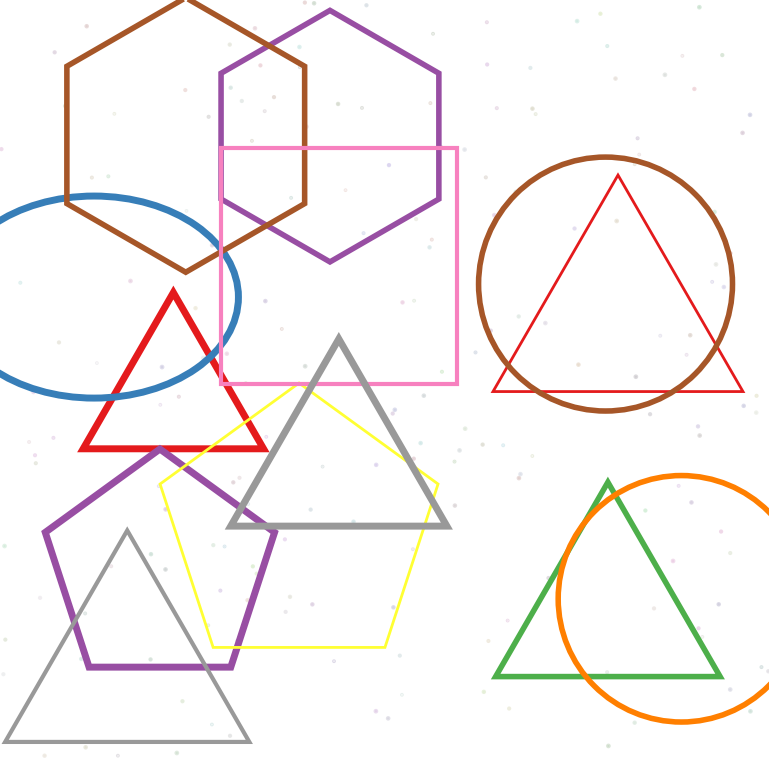[{"shape": "triangle", "thickness": 2.5, "radius": 0.68, "center": [0.225, 0.485]}, {"shape": "triangle", "thickness": 1, "radius": 0.94, "center": [0.803, 0.585]}, {"shape": "oval", "thickness": 2.5, "radius": 0.94, "center": [0.122, 0.614]}, {"shape": "triangle", "thickness": 2, "radius": 0.84, "center": [0.789, 0.205]}, {"shape": "pentagon", "thickness": 2.5, "radius": 0.78, "center": [0.208, 0.26]}, {"shape": "hexagon", "thickness": 2, "radius": 0.82, "center": [0.429, 0.823]}, {"shape": "circle", "thickness": 2, "radius": 0.8, "center": [0.885, 0.222]}, {"shape": "pentagon", "thickness": 1, "radius": 0.95, "center": [0.388, 0.313]}, {"shape": "circle", "thickness": 2, "radius": 0.82, "center": [0.786, 0.631]}, {"shape": "hexagon", "thickness": 2, "radius": 0.89, "center": [0.241, 0.825]}, {"shape": "square", "thickness": 1.5, "radius": 0.77, "center": [0.44, 0.655]}, {"shape": "triangle", "thickness": 2.5, "radius": 0.81, "center": [0.44, 0.398]}, {"shape": "triangle", "thickness": 1.5, "radius": 0.92, "center": [0.165, 0.128]}]